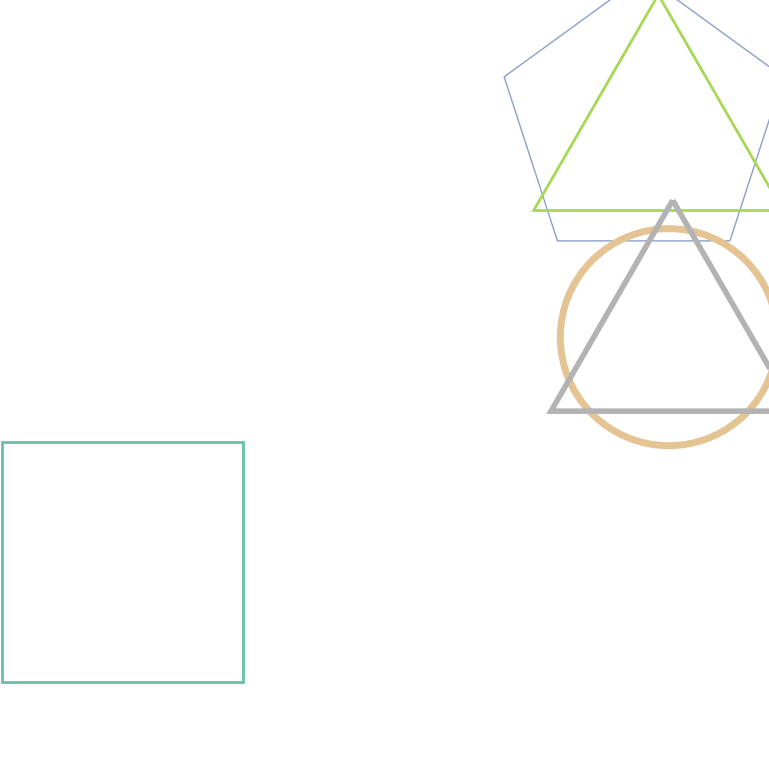[{"shape": "square", "thickness": 1, "radius": 0.78, "center": [0.159, 0.27]}, {"shape": "pentagon", "thickness": 0.5, "radius": 0.95, "center": [0.836, 0.841]}, {"shape": "triangle", "thickness": 1, "radius": 0.93, "center": [0.855, 0.82]}, {"shape": "circle", "thickness": 2.5, "radius": 0.7, "center": [0.869, 0.562]}, {"shape": "triangle", "thickness": 2, "radius": 0.91, "center": [0.874, 0.557]}]